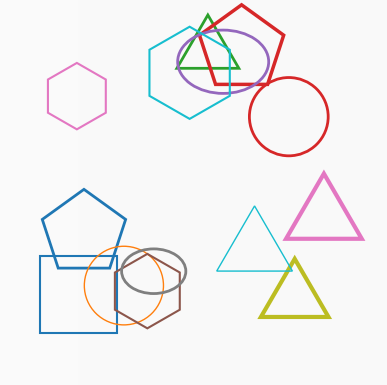[{"shape": "square", "thickness": 1.5, "radius": 0.5, "center": [0.203, 0.235]}, {"shape": "pentagon", "thickness": 2, "radius": 0.57, "center": [0.217, 0.395]}, {"shape": "circle", "thickness": 1, "radius": 0.51, "center": [0.32, 0.258]}, {"shape": "triangle", "thickness": 2, "radius": 0.46, "center": [0.536, 0.869]}, {"shape": "circle", "thickness": 2, "radius": 0.51, "center": [0.745, 0.697]}, {"shape": "pentagon", "thickness": 2.5, "radius": 0.57, "center": [0.623, 0.873]}, {"shape": "oval", "thickness": 2, "radius": 0.59, "center": [0.576, 0.84]}, {"shape": "hexagon", "thickness": 1.5, "radius": 0.48, "center": [0.38, 0.244]}, {"shape": "triangle", "thickness": 3, "radius": 0.56, "center": [0.836, 0.436]}, {"shape": "hexagon", "thickness": 1.5, "radius": 0.43, "center": [0.198, 0.75]}, {"shape": "oval", "thickness": 2, "radius": 0.41, "center": [0.397, 0.296]}, {"shape": "triangle", "thickness": 3, "radius": 0.5, "center": [0.761, 0.227]}, {"shape": "hexagon", "thickness": 1.5, "radius": 0.6, "center": [0.489, 0.811]}, {"shape": "triangle", "thickness": 1, "radius": 0.56, "center": [0.657, 0.352]}]